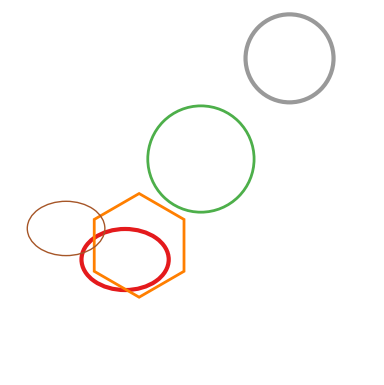[{"shape": "oval", "thickness": 3, "radius": 0.57, "center": [0.325, 0.326]}, {"shape": "circle", "thickness": 2, "radius": 0.69, "center": [0.522, 0.587]}, {"shape": "hexagon", "thickness": 2, "radius": 0.67, "center": [0.361, 0.363]}, {"shape": "oval", "thickness": 1, "radius": 0.5, "center": [0.172, 0.407]}, {"shape": "circle", "thickness": 3, "radius": 0.57, "center": [0.752, 0.848]}]